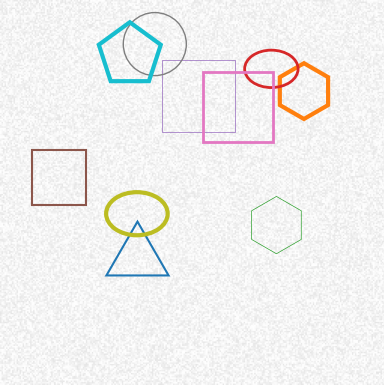[{"shape": "triangle", "thickness": 1.5, "radius": 0.47, "center": [0.357, 0.331]}, {"shape": "hexagon", "thickness": 3, "radius": 0.36, "center": [0.79, 0.763]}, {"shape": "hexagon", "thickness": 0.5, "radius": 0.37, "center": [0.718, 0.415]}, {"shape": "oval", "thickness": 2, "radius": 0.35, "center": [0.705, 0.821]}, {"shape": "square", "thickness": 0.5, "radius": 0.47, "center": [0.515, 0.751]}, {"shape": "square", "thickness": 1.5, "radius": 0.35, "center": [0.153, 0.539]}, {"shape": "square", "thickness": 2, "radius": 0.45, "center": [0.619, 0.722]}, {"shape": "circle", "thickness": 1, "radius": 0.41, "center": [0.402, 0.885]}, {"shape": "oval", "thickness": 3, "radius": 0.4, "center": [0.356, 0.445]}, {"shape": "pentagon", "thickness": 3, "radius": 0.42, "center": [0.337, 0.858]}]